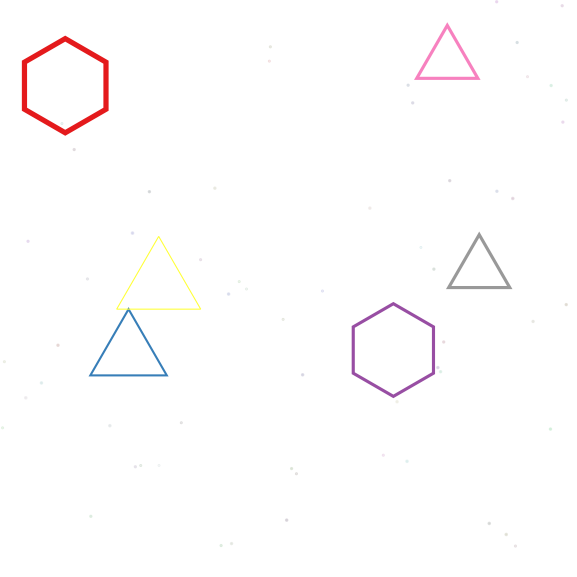[{"shape": "hexagon", "thickness": 2.5, "radius": 0.41, "center": [0.113, 0.851]}, {"shape": "triangle", "thickness": 1, "radius": 0.38, "center": [0.223, 0.387]}, {"shape": "hexagon", "thickness": 1.5, "radius": 0.4, "center": [0.681, 0.393]}, {"shape": "triangle", "thickness": 0.5, "radius": 0.42, "center": [0.275, 0.506]}, {"shape": "triangle", "thickness": 1.5, "radius": 0.31, "center": [0.775, 0.894]}, {"shape": "triangle", "thickness": 1.5, "radius": 0.31, "center": [0.83, 0.532]}]